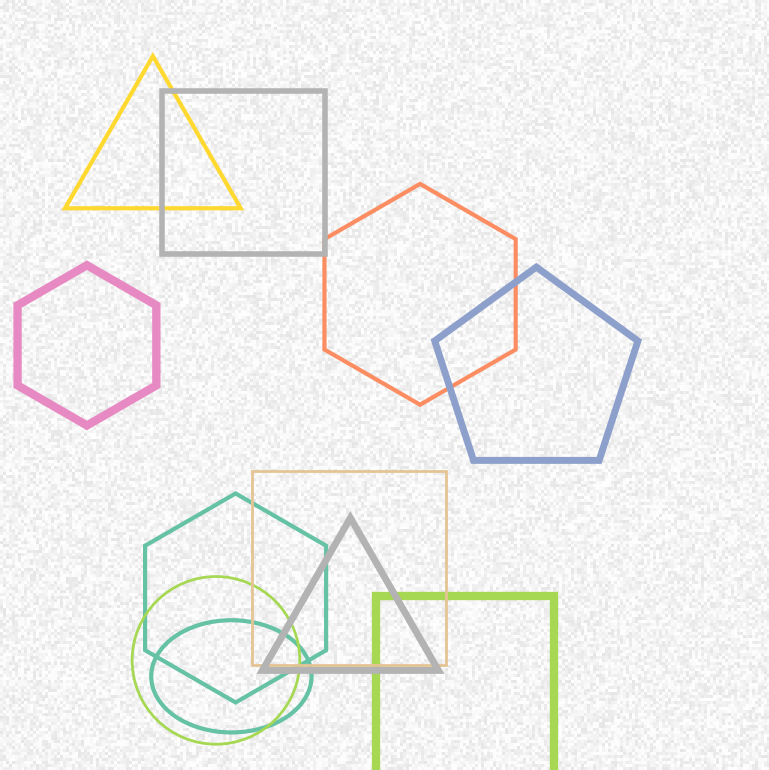[{"shape": "hexagon", "thickness": 1.5, "radius": 0.68, "center": [0.306, 0.223]}, {"shape": "oval", "thickness": 1.5, "radius": 0.52, "center": [0.3, 0.122]}, {"shape": "hexagon", "thickness": 1.5, "radius": 0.72, "center": [0.546, 0.618]}, {"shape": "pentagon", "thickness": 2.5, "radius": 0.69, "center": [0.697, 0.514]}, {"shape": "hexagon", "thickness": 3, "radius": 0.52, "center": [0.113, 0.551]}, {"shape": "circle", "thickness": 1, "radius": 0.54, "center": [0.28, 0.142]}, {"shape": "square", "thickness": 3, "radius": 0.58, "center": [0.604, 0.111]}, {"shape": "triangle", "thickness": 1.5, "radius": 0.66, "center": [0.199, 0.795]}, {"shape": "square", "thickness": 1, "radius": 0.63, "center": [0.453, 0.263]}, {"shape": "triangle", "thickness": 2.5, "radius": 0.66, "center": [0.455, 0.195]}, {"shape": "square", "thickness": 2, "radius": 0.53, "center": [0.317, 0.777]}]